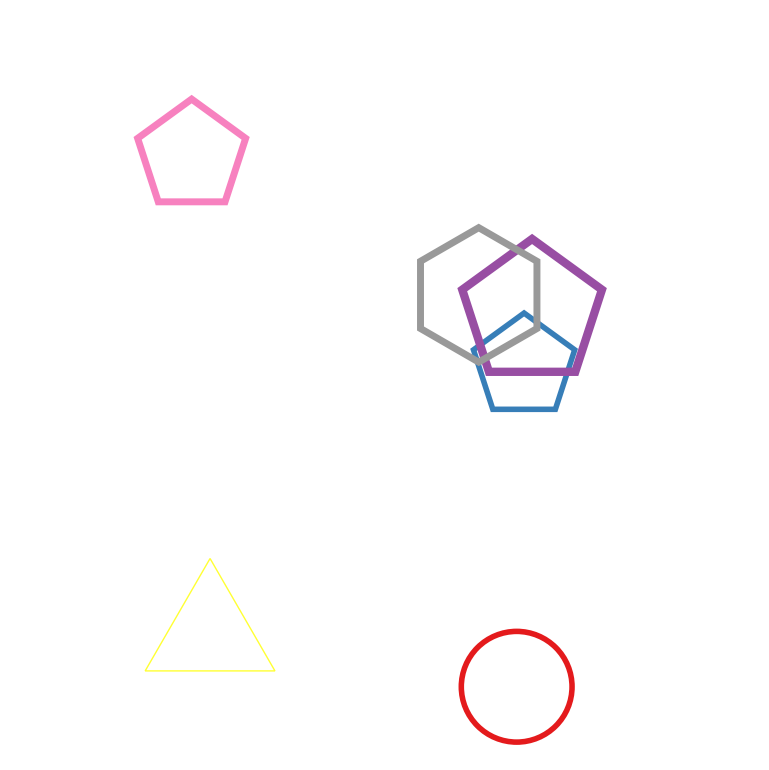[{"shape": "circle", "thickness": 2, "radius": 0.36, "center": [0.671, 0.108]}, {"shape": "pentagon", "thickness": 2, "radius": 0.35, "center": [0.681, 0.524]}, {"shape": "pentagon", "thickness": 3, "radius": 0.48, "center": [0.691, 0.594]}, {"shape": "triangle", "thickness": 0.5, "radius": 0.49, "center": [0.273, 0.177]}, {"shape": "pentagon", "thickness": 2.5, "radius": 0.37, "center": [0.249, 0.798]}, {"shape": "hexagon", "thickness": 2.5, "radius": 0.44, "center": [0.622, 0.617]}]